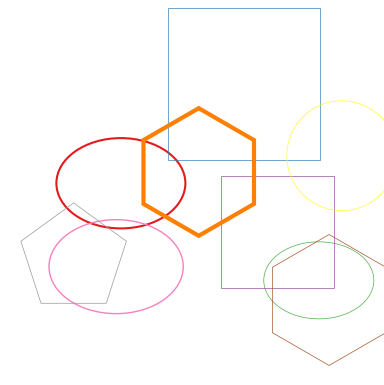[{"shape": "oval", "thickness": 1.5, "radius": 0.84, "center": [0.314, 0.524]}, {"shape": "square", "thickness": 0.5, "radius": 0.99, "center": [0.634, 0.782]}, {"shape": "oval", "thickness": 0.5, "radius": 0.71, "center": [0.828, 0.272]}, {"shape": "square", "thickness": 0.5, "radius": 0.73, "center": [0.721, 0.397]}, {"shape": "hexagon", "thickness": 3, "radius": 0.83, "center": [0.516, 0.553]}, {"shape": "circle", "thickness": 0.5, "radius": 0.71, "center": [0.888, 0.596]}, {"shape": "hexagon", "thickness": 0.5, "radius": 0.85, "center": [0.855, 0.221]}, {"shape": "oval", "thickness": 1, "radius": 0.87, "center": [0.302, 0.307]}, {"shape": "pentagon", "thickness": 0.5, "radius": 0.72, "center": [0.191, 0.329]}]